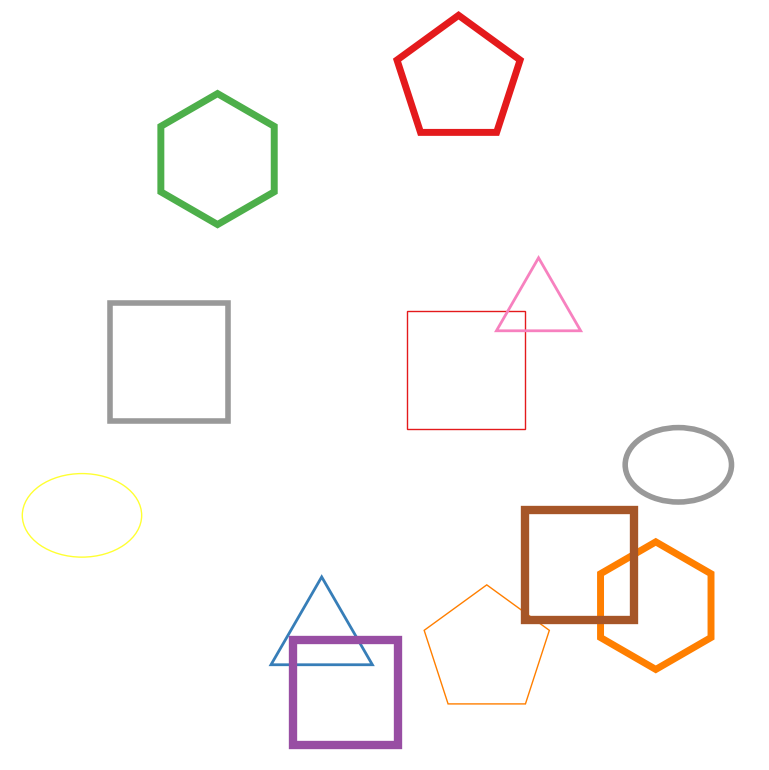[{"shape": "square", "thickness": 0.5, "radius": 0.38, "center": [0.605, 0.52]}, {"shape": "pentagon", "thickness": 2.5, "radius": 0.42, "center": [0.596, 0.896]}, {"shape": "triangle", "thickness": 1, "radius": 0.38, "center": [0.418, 0.175]}, {"shape": "hexagon", "thickness": 2.5, "radius": 0.43, "center": [0.283, 0.793]}, {"shape": "square", "thickness": 3, "radius": 0.34, "center": [0.449, 0.1]}, {"shape": "hexagon", "thickness": 2.5, "radius": 0.41, "center": [0.852, 0.213]}, {"shape": "pentagon", "thickness": 0.5, "radius": 0.43, "center": [0.632, 0.155]}, {"shape": "oval", "thickness": 0.5, "radius": 0.39, "center": [0.106, 0.331]}, {"shape": "square", "thickness": 3, "radius": 0.35, "center": [0.752, 0.266]}, {"shape": "triangle", "thickness": 1, "radius": 0.32, "center": [0.699, 0.602]}, {"shape": "square", "thickness": 2, "radius": 0.38, "center": [0.219, 0.53]}, {"shape": "oval", "thickness": 2, "radius": 0.35, "center": [0.881, 0.396]}]